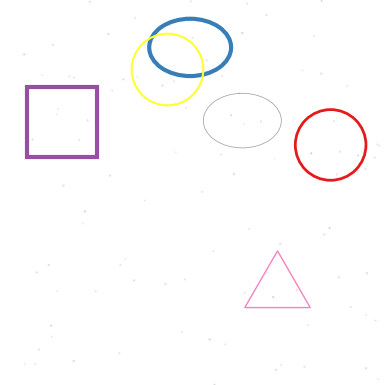[{"shape": "circle", "thickness": 2, "radius": 0.46, "center": [0.859, 0.624]}, {"shape": "oval", "thickness": 3, "radius": 0.53, "center": [0.494, 0.877]}, {"shape": "square", "thickness": 3, "radius": 0.46, "center": [0.162, 0.684]}, {"shape": "circle", "thickness": 1.5, "radius": 0.47, "center": [0.435, 0.819]}, {"shape": "triangle", "thickness": 1, "radius": 0.49, "center": [0.721, 0.25]}, {"shape": "oval", "thickness": 0.5, "radius": 0.51, "center": [0.629, 0.687]}]